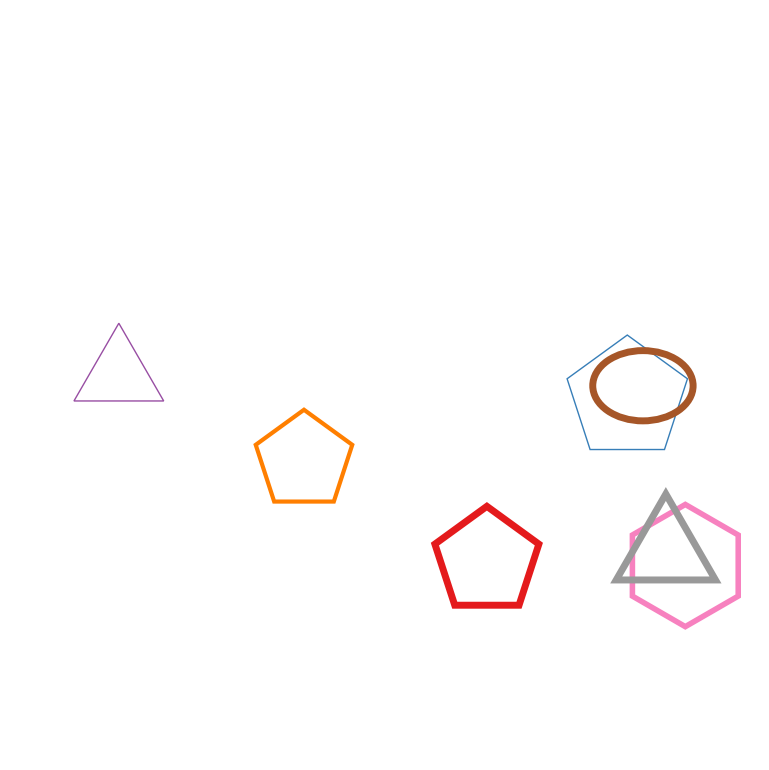[{"shape": "pentagon", "thickness": 2.5, "radius": 0.35, "center": [0.632, 0.271]}, {"shape": "pentagon", "thickness": 0.5, "radius": 0.41, "center": [0.815, 0.483]}, {"shape": "triangle", "thickness": 0.5, "radius": 0.34, "center": [0.154, 0.513]}, {"shape": "pentagon", "thickness": 1.5, "radius": 0.33, "center": [0.395, 0.402]}, {"shape": "oval", "thickness": 2.5, "radius": 0.33, "center": [0.835, 0.499]}, {"shape": "hexagon", "thickness": 2, "radius": 0.4, "center": [0.89, 0.266]}, {"shape": "triangle", "thickness": 2.5, "radius": 0.37, "center": [0.865, 0.284]}]